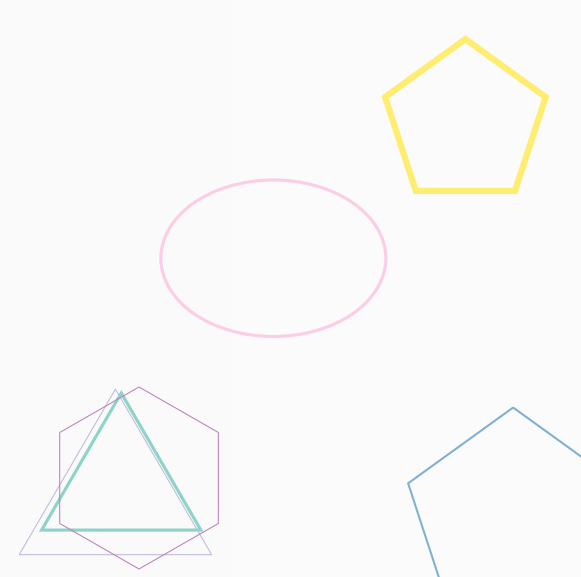[{"shape": "triangle", "thickness": 1.5, "radius": 0.79, "center": [0.209, 0.16]}, {"shape": "triangle", "thickness": 0.5, "radius": 0.96, "center": [0.199, 0.134]}, {"shape": "pentagon", "thickness": 1, "radius": 0.95, "center": [0.883, 0.103]}, {"shape": "oval", "thickness": 1.5, "radius": 0.97, "center": [0.47, 0.552]}, {"shape": "hexagon", "thickness": 0.5, "radius": 0.79, "center": [0.239, 0.171]}, {"shape": "pentagon", "thickness": 3, "radius": 0.73, "center": [0.801, 0.786]}]